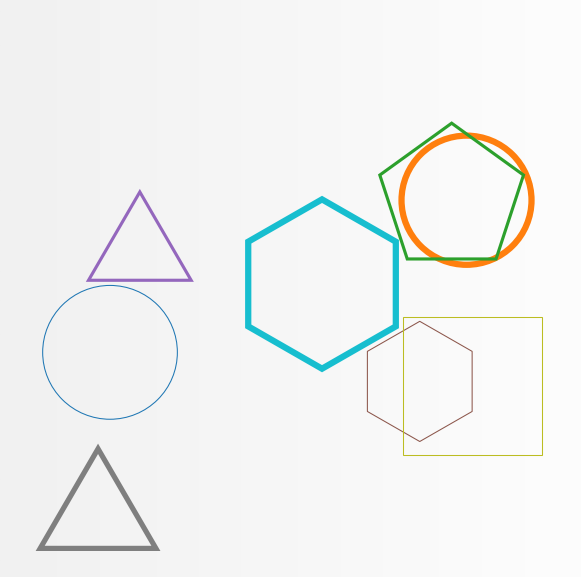[{"shape": "circle", "thickness": 0.5, "radius": 0.58, "center": [0.189, 0.389]}, {"shape": "circle", "thickness": 3, "radius": 0.56, "center": [0.803, 0.652]}, {"shape": "pentagon", "thickness": 1.5, "radius": 0.65, "center": [0.777, 0.656]}, {"shape": "triangle", "thickness": 1.5, "radius": 0.51, "center": [0.241, 0.565]}, {"shape": "hexagon", "thickness": 0.5, "radius": 0.52, "center": [0.722, 0.339]}, {"shape": "triangle", "thickness": 2.5, "radius": 0.57, "center": [0.169, 0.107]}, {"shape": "square", "thickness": 0.5, "radius": 0.6, "center": [0.813, 0.331]}, {"shape": "hexagon", "thickness": 3, "radius": 0.73, "center": [0.554, 0.507]}]